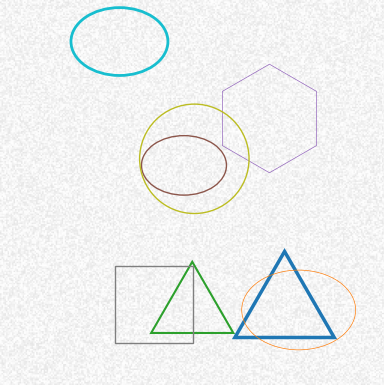[{"shape": "triangle", "thickness": 2.5, "radius": 0.74, "center": [0.739, 0.198]}, {"shape": "oval", "thickness": 0.5, "radius": 0.74, "center": [0.776, 0.195]}, {"shape": "triangle", "thickness": 1.5, "radius": 0.62, "center": [0.499, 0.197]}, {"shape": "hexagon", "thickness": 0.5, "radius": 0.7, "center": [0.7, 0.692]}, {"shape": "oval", "thickness": 1, "radius": 0.55, "center": [0.478, 0.57]}, {"shape": "square", "thickness": 1, "radius": 0.5, "center": [0.4, 0.209]}, {"shape": "circle", "thickness": 1, "radius": 0.71, "center": [0.505, 0.588]}, {"shape": "oval", "thickness": 2, "radius": 0.63, "center": [0.31, 0.892]}]